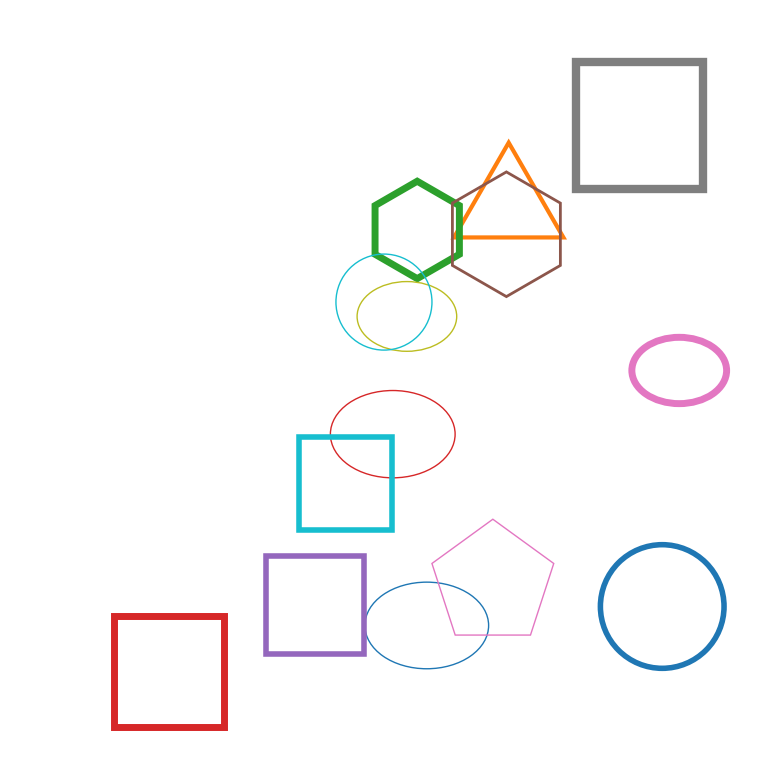[{"shape": "circle", "thickness": 2, "radius": 0.4, "center": [0.86, 0.212]}, {"shape": "oval", "thickness": 0.5, "radius": 0.4, "center": [0.554, 0.188]}, {"shape": "triangle", "thickness": 1.5, "radius": 0.41, "center": [0.661, 0.733]}, {"shape": "hexagon", "thickness": 2.5, "radius": 0.32, "center": [0.542, 0.701]}, {"shape": "square", "thickness": 2.5, "radius": 0.36, "center": [0.219, 0.128]}, {"shape": "oval", "thickness": 0.5, "radius": 0.4, "center": [0.51, 0.436]}, {"shape": "square", "thickness": 2, "radius": 0.32, "center": [0.409, 0.214]}, {"shape": "hexagon", "thickness": 1, "radius": 0.4, "center": [0.658, 0.696]}, {"shape": "pentagon", "thickness": 0.5, "radius": 0.42, "center": [0.64, 0.243]}, {"shape": "oval", "thickness": 2.5, "radius": 0.31, "center": [0.882, 0.519]}, {"shape": "square", "thickness": 3, "radius": 0.41, "center": [0.83, 0.837]}, {"shape": "oval", "thickness": 0.5, "radius": 0.32, "center": [0.528, 0.589]}, {"shape": "circle", "thickness": 0.5, "radius": 0.31, "center": [0.499, 0.608]}, {"shape": "square", "thickness": 2, "radius": 0.3, "center": [0.449, 0.372]}]